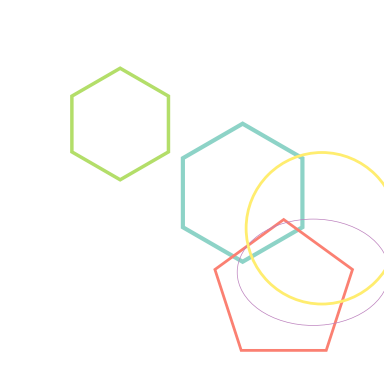[{"shape": "hexagon", "thickness": 3, "radius": 0.9, "center": [0.63, 0.499]}, {"shape": "pentagon", "thickness": 2, "radius": 0.94, "center": [0.737, 0.242]}, {"shape": "hexagon", "thickness": 2.5, "radius": 0.72, "center": [0.312, 0.678]}, {"shape": "oval", "thickness": 0.5, "radius": 0.99, "center": [0.813, 0.293]}, {"shape": "circle", "thickness": 2, "radius": 0.98, "center": [0.836, 0.407]}]